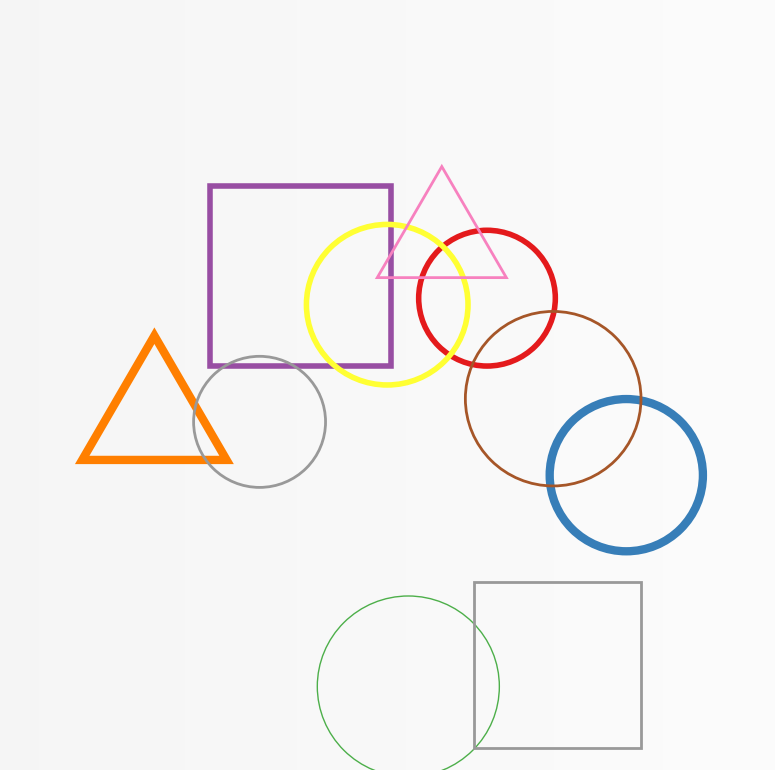[{"shape": "circle", "thickness": 2, "radius": 0.44, "center": [0.628, 0.613]}, {"shape": "circle", "thickness": 3, "radius": 0.49, "center": [0.808, 0.383]}, {"shape": "circle", "thickness": 0.5, "radius": 0.59, "center": [0.527, 0.109]}, {"shape": "square", "thickness": 2, "radius": 0.58, "center": [0.388, 0.641]}, {"shape": "triangle", "thickness": 3, "radius": 0.54, "center": [0.199, 0.456]}, {"shape": "circle", "thickness": 2, "radius": 0.52, "center": [0.5, 0.604]}, {"shape": "circle", "thickness": 1, "radius": 0.57, "center": [0.714, 0.482]}, {"shape": "triangle", "thickness": 1, "radius": 0.48, "center": [0.57, 0.688]}, {"shape": "circle", "thickness": 1, "radius": 0.43, "center": [0.335, 0.452]}, {"shape": "square", "thickness": 1, "radius": 0.54, "center": [0.719, 0.136]}]